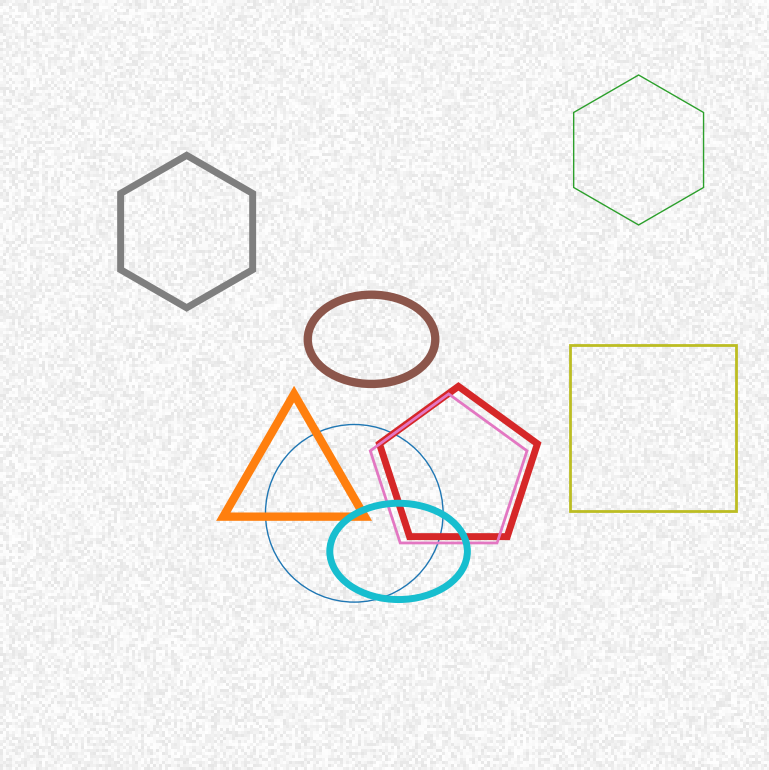[{"shape": "circle", "thickness": 0.5, "radius": 0.58, "center": [0.46, 0.333]}, {"shape": "triangle", "thickness": 3, "radius": 0.53, "center": [0.382, 0.382]}, {"shape": "hexagon", "thickness": 0.5, "radius": 0.49, "center": [0.829, 0.805]}, {"shape": "pentagon", "thickness": 2.5, "radius": 0.54, "center": [0.595, 0.39]}, {"shape": "oval", "thickness": 3, "radius": 0.41, "center": [0.482, 0.559]}, {"shape": "pentagon", "thickness": 1, "radius": 0.54, "center": [0.583, 0.381]}, {"shape": "hexagon", "thickness": 2.5, "radius": 0.49, "center": [0.242, 0.699]}, {"shape": "square", "thickness": 1, "radius": 0.54, "center": [0.848, 0.445]}, {"shape": "oval", "thickness": 2.5, "radius": 0.45, "center": [0.518, 0.284]}]